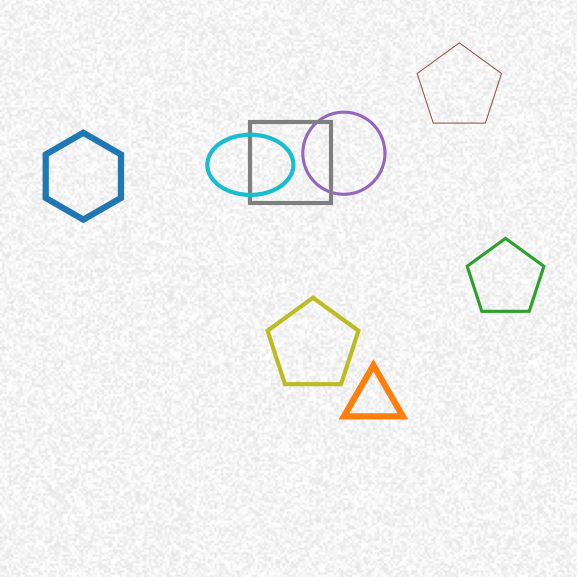[{"shape": "hexagon", "thickness": 3, "radius": 0.38, "center": [0.144, 0.694]}, {"shape": "triangle", "thickness": 3, "radius": 0.29, "center": [0.647, 0.308]}, {"shape": "pentagon", "thickness": 1.5, "radius": 0.35, "center": [0.875, 0.517]}, {"shape": "circle", "thickness": 1.5, "radius": 0.36, "center": [0.595, 0.734]}, {"shape": "pentagon", "thickness": 0.5, "radius": 0.38, "center": [0.795, 0.848]}, {"shape": "square", "thickness": 2, "radius": 0.35, "center": [0.503, 0.718]}, {"shape": "pentagon", "thickness": 2, "radius": 0.41, "center": [0.542, 0.401]}, {"shape": "oval", "thickness": 2, "radius": 0.37, "center": [0.433, 0.714]}]